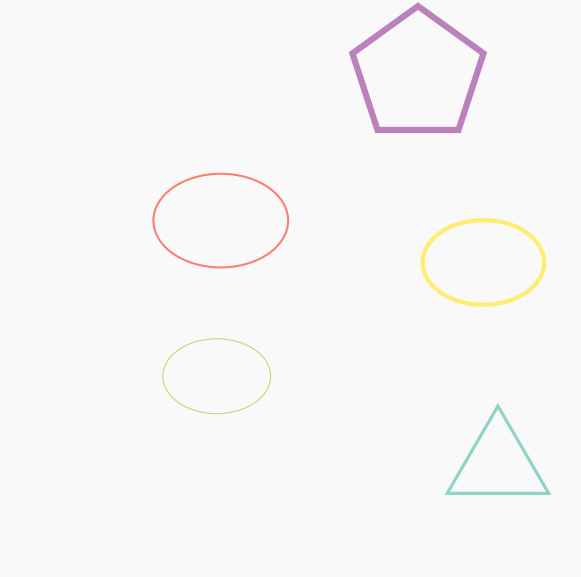[{"shape": "triangle", "thickness": 1.5, "radius": 0.5, "center": [0.857, 0.195]}, {"shape": "oval", "thickness": 1, "radius": 0.58, "center": [0.38, 0.617]}, {"shape": "oval", "thickness": 0.5, "radius": 0.46, "center": [0.373, 0.348]}, {"shape": "pentagon", "thickness": 3, "radius": 0.59, "center": [0.719, 0.87]}, {"shape": "oval", "thickness": 2, "radius": 0.52, "center": [0.832, 0.545]}]